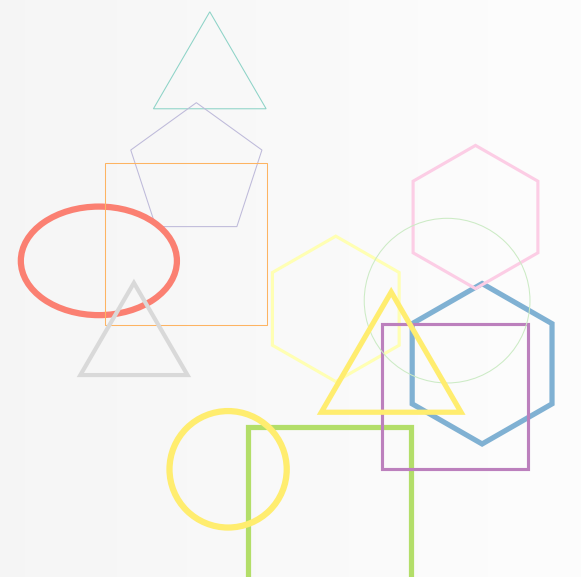[{"shape": "triangle", "thickness": 0.5, "radius": 0.56, "center": [0.361, 0.867]}, {"shape": "hexagon", "thickness": 1.5, "radius": 0.63, "center": [0.578, 0.464]}, {"shape": "pentagon", "thickness": 0.5, "radius": 0.59, "center": [0.338, 0.703]}, {"shape": "oval", "thickness": 3, "radius": 0.67, "center": [0.17, 0.547]}, {"shape": "hexagon", "thickness": 2.5, "radius": 0.69, "center": [0.829, 0.369]}, {"shape": "square", "thickness": 0.5, "radius": 0.7, "center": [0.32, 0.576]}, {"shape": "square", "thickness": 2.5, "radius": 0.7, "center": [0.566, 0.12]}, {"shape": "hexagon", "thickness": 1.5, "radius": 0.62, "center": [0.818, 0.623]}, {"shape": "triangle", "thickness": 2, "radius": 0.53, "center": [0.23, 0.403]}, {"shape": "square", "thickness": 1.5, "radius": 0.63, "center": [0.783, 0.313]}, {"shape": "circle", "thickness": 0.5, "radius": 0.71, "center": [0.769, 0.479]}, {"shape": "triangle", "thickness": 2.5, "radius": 0.69, "center": [0.673, 0.355]}, {"shape": "circle", "thickness": 3, "radius": 0.5, "center": [0.392, 0.186]}]